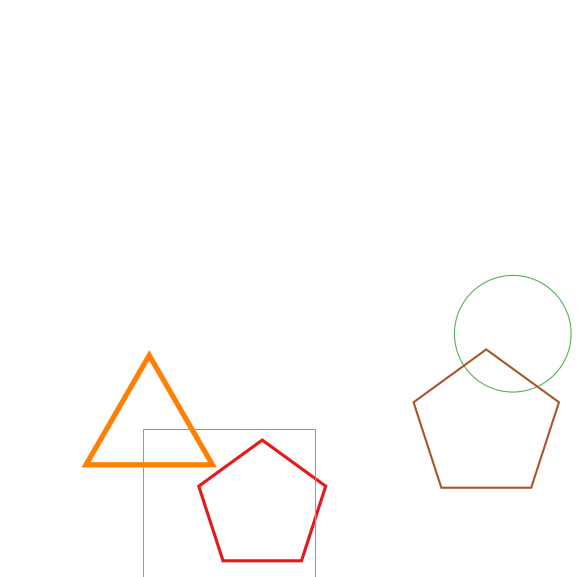[{"shape": "pentagon", "thickness": 1.5, "radius": 0.58, "center": [0.454, 0.122]}, {"shape": "circle", "thickness": 0.5, "radius": 0.51, "center": [0.888, 0.421]}, {"shape": "triangle", "thickness": 2.5, "radius": 0.63, "center": [0.258, 0.257]}, {"shape": "pentagon", "thickness": 1, "radius": 0.66, "center": [0.842, 0.262]}, {"shape": "square", "thickness": 0.5, "radius": 0.74, "center": [0.396, 0.109]}]